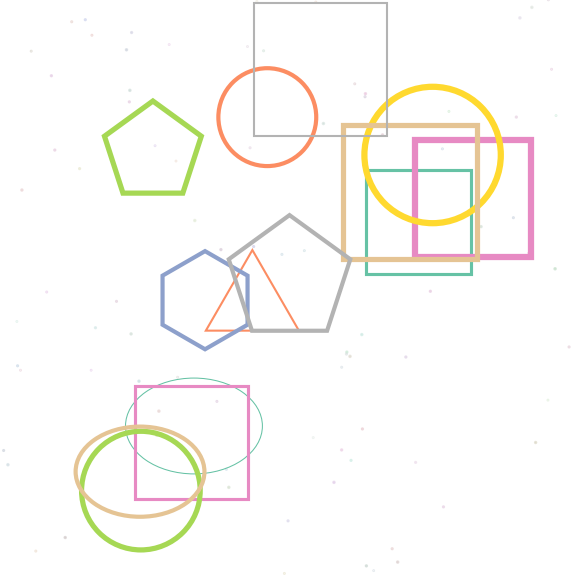[{"shape": "square", "thickness": 1.5, "radius": 0.45, "center": [0.725, 0.615]}, {"shape": "oval", "thickness": 0.5, "radius": 0.59, "center": [0.336, 0.261]}, {"shape": "circle", "thickness": 2, "radius": 0.42, "center": [0.463, 0.796]}, {"shape": "triangle", "thickness": 1, "radius": 0.47, "center": [0.437, 0.473]}, {"shape": "hexagon", "thickness": 2, "radius": 0.42, "center": [0.355, 0.479]}, {"shape": "square", "thickness": 1.5, "radius": 0.49, "center": [0.331, 0.233]}, {"shape": "square", "thickness": 3, "radius": 0.51, "center": [0.819, 0.656]}, {"shape": "circle", "thickness": 2.5, "radius": 0.51, "center": [0.244, 0.15]}, {"shape": "pentagon", "thickness": 2.5, "radius": 0.44, "center": [0.265, 0.736]}, {"shape": "circle", "thickness": 3, "radius": 0.59, "center": [0.749, 0.731]}, {"shape": "oval", "thickness": 2, "radius": 0.56, "center": [0.242, 0.182]}, {"shape": "square", "thickness": 2.5, "radius": 0.58, "center": [0.71, 0.667]}, {"shape": "square", "thickness": 1, "radius": 0.58, "center": [0.555, 0.879]}, {"shape": "pentagon", "thickness": 2, "radius": 0.55, "center": [0.501, 0.516]}]